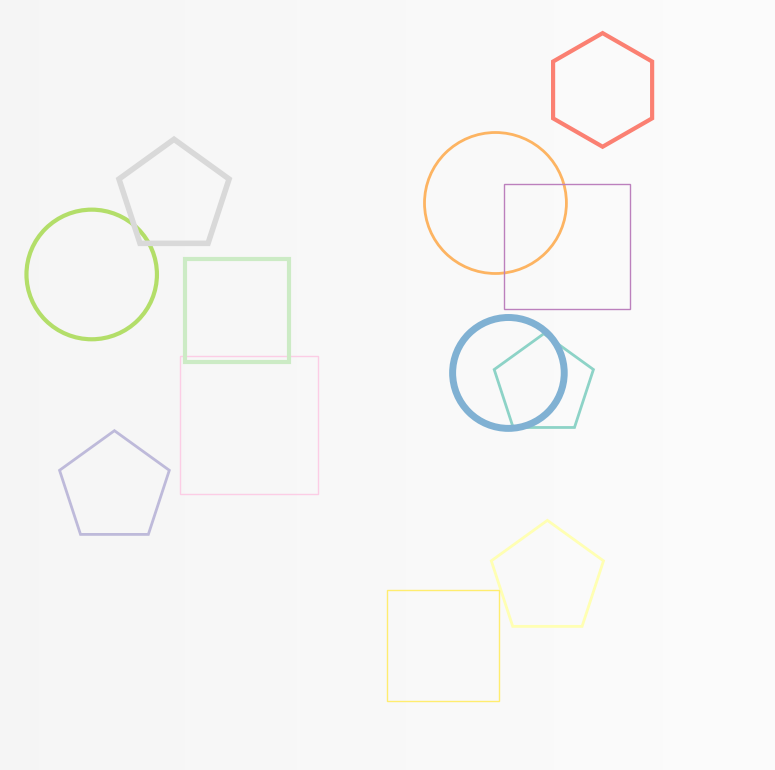[{"shape": "pentagon", "thickness": 1, "radius": 0.34, "center": [0.702, 0.499]}, {"shape": "pentagon", "thickness": 1, "radius": 0.38, "center": [0.706, 0.248]}, {"shape": "pentagon", "thickness": 1, "radius": 0.37, "center": [0.148, 0.366]}, {"shape": "hexagon", "thickness": 1.5, "radius": 0.37, "center": [0.778, 0.883]}, {"shape": "circle", "thickness": 2.5, "radius": 0.36, "center": [0.656, 0.516]}, {"shape": "circle", "thickness": 1, "radius": 0.46, "center": [0.639, 0.736]}, {"shape": "circle", "thickness": 1.5, "radius": 0.42, "center": [0.118, 0.644]}, {"shape": "square", "thickness": 0.5, "radius": 0.45, "center": [0.321, 0.448]}, {"shape": "pentagon", "thickness": 2, "radius": 0.37, "center": [0.225, 0.744]}, {"shape": "square", "thickness": 0.5, "radius": 0.41, "center": [0.732, 0.68]}, {"shape": "square", "thickness": 1.5, "radius": 0.34, "center": [0.306, 0.597]}, {"shape": "square", "thickness": 0.5, "radius": 0.36, "center": [0.572, 0.162]}]